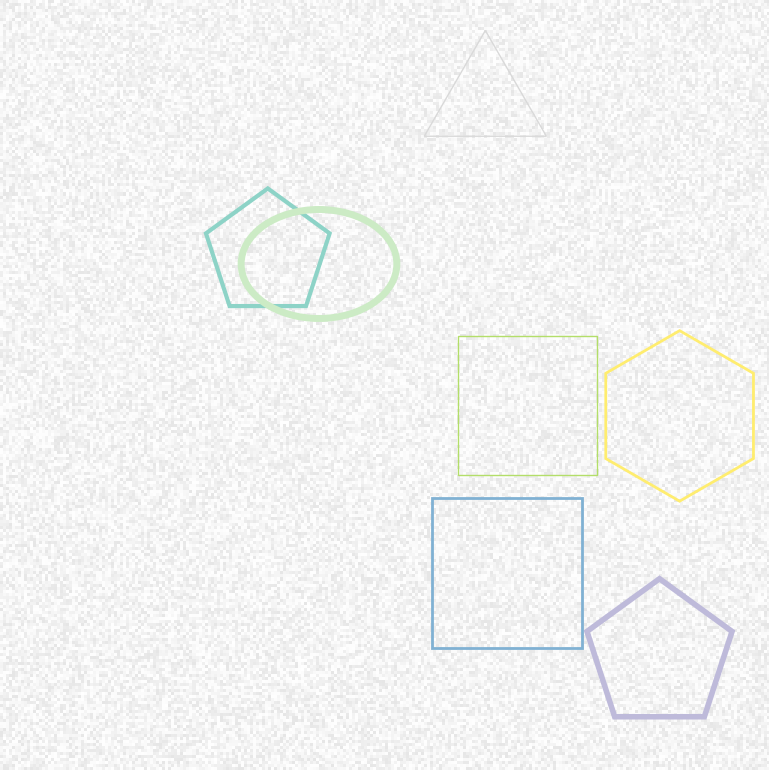[{"shape": "pentagon", "thickness": 1.5, "radius": 0.42, "center": [0.348, 0.671]}, {"shape": "pentagon", "thickness": 2, "radius": 0.5, "center": [0.857, 0.149]}, {"shape": "square", "thickness": 1, "radius": 0.49, "center": [0.658, 0.255]}, {"shape": "square", "thickness": 0.5, "radius": 0.45, "center": [0.685, 0.473]}, {"shape": "triangle", "thickness": 0.5, "radius": 0.46, "center": [0.63, 0.869]}, {"shape": "oval", "thickness": 2.5, "radius": 0.51, "center": [0.414, 0.657]}, {"shape": "hexagon", "thickness": 1, "radius": 0.55, "center": [0.883, 0.46]}]